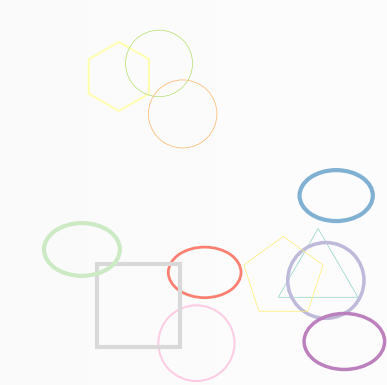[{"shape": "triangle", "thickness": 0.5, "radius": 0.59, "center": [0.821, 0.287]}, {"shape": "hexagon", "thickness": 1.5, "radius": 0.45, "center": [0.307, 0.801]}, {"shape": "circle", "thickness": 2.5, "radius": 0.49, "center": [0.841, 0.271]}, {"shape": "oval", "thickness": 2, "radius": 0.47, "center": [0.528, 0.293]}, {"shape": "oval", "thickness": 3, "radius": 0.47, "center": [0.868, 0.492]}, {"shape": "circle", "thickness": 0.5, "radius": 0.44, "center": [0.471, 0.704]}, {"shape": "circle", "thickness": 0.5, "radius": 0.43, "center": [0.41, 0.835]}, {"shape": "circle", "thickness": 1.5, "radius": 0.49, "center": [0.507, 0.109]}, {"shape": "square", "thickness": 3, "radius": 0.54, "center": [0.358, 0.206]}, {"shape": "oval", "thickness": 2.5, "radius": 0.52, "center": [0.889, 0.113]}, {"shape": "oval", "thickness": 3, "radius": 0.49, "center": [0.212, 0.352]}, {"shape": "pentagon", "thickness": 0.5, "radius": 0.54, "center": [0.731, 0.279]}]